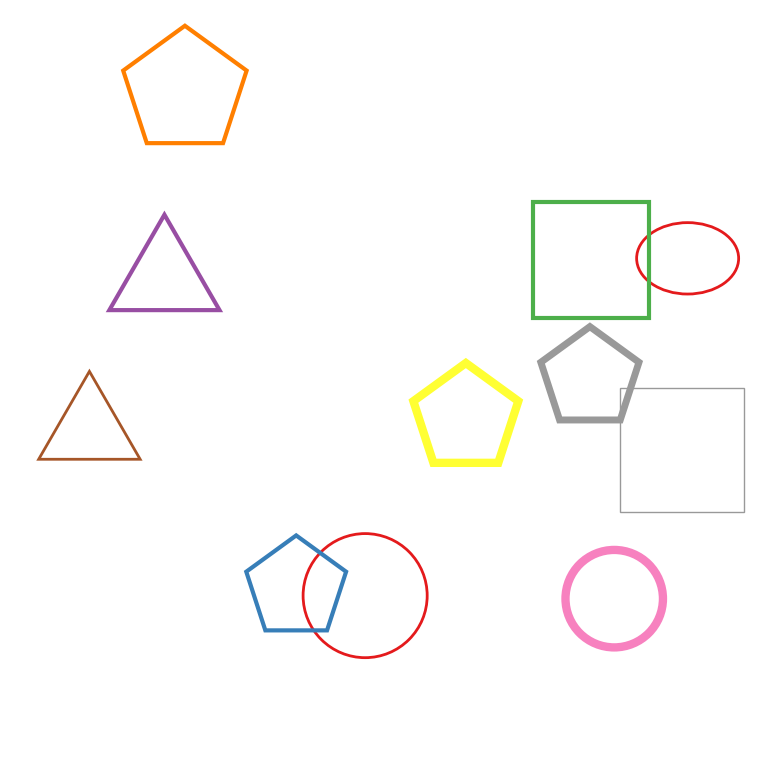[{"shape": "circle", "thickness": 1, "radius": 0.4, "center": [0.474, 0.226]}, {"shape": "oval", "thickness": 1, "radius": 0.33, "center": [0.893, 0.665]}, {"shape": "pentagon", "thickness": 1.5, "radius": 0.34, "center": [0.385, 0.236]}, {"shape": "square", "thickness": 1.5, "radius": 0.38, "center": [0.767, 0.662]}, {"shape": "triangle", "thickness": 1.5, "radius": 0.41, "center": [0.214, 0.639]}, {"shape": "pentagon", "thickness": 1.5, "radius": 0.42, "center": [0.24, 0.882]}, {"shape": "pentagon", "thickness": 3, "radius": 0.36, "center": [0.605, 0.457]}, {"shape": "triangle", "thickness": 1, "radius": 0.38, "center": [0.116, 0.442]}, {"shape": "circle", "thickness": 3, "radius": 0.32, "center": [0.798, 0.223]}, {"shape": "pentagon", "thickness": 2.5, "radius": 0.34, "center": [0.766, 0.509]}, {"shape": "square", "thickness": 0.5, "radius": 0.4, "center": [0.886, 0.416]}]